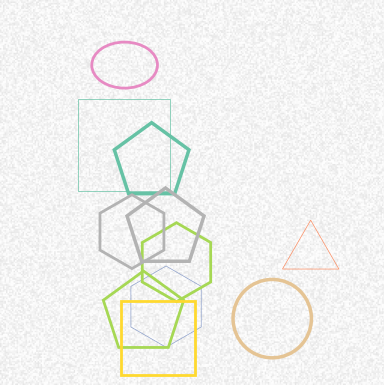[{"shape": "square", "thickness": 0.5, "radius": 0.6, "center": [0.322, 0.623]}, {"shape": "pentagon", "thickness": 2.5, "radius": 0.51, "center": [0.394, 0.579]}, {"shape": "triangle", "thickness": 0.5, "radius": 0.42, "center": [0.807, 0.343]}, {"shape": "hexagon", "thickness": 0.5, "radius": 0.53, "center": [0.431, 0.204]}, {"shape": "oval", "thickness": 2, "radius": 0.43, "center": [0.324, 0.831]}, {"shape": "hexagon", "thickness": 2, "radius": 0.51, "center": [0.458, 0.319]}, {"shape": "pentagon", "thickness": 2, "radius": 0.55, "center": [0.373, 0.186]}, {"shape": "square", "thickness": 2, "radius": 0.48, "center": [0.41, 0.122]}, {"shape": "circle", "thickness": 2.5, "radius": 0.51, "center": [0.707, 0.172]}, {"shape": "hexagon", "thickness": 2, "radius": 0.48, "center": [0.343, 0.398]}, {"shape": "pentagon", "thickness": 2.5, "radius": 0.53, "center": [0.43, 0.407]}]